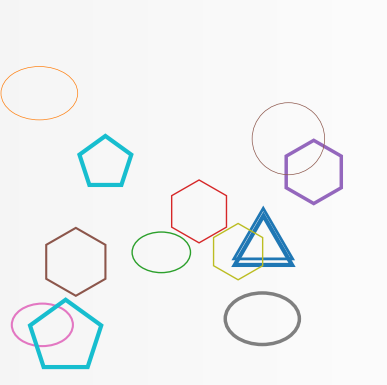[{"shape": "triangle", "thickness": 2, "radius": 0.44, "center": [0.679, 0.371]}, {"shape": "triangle", "thickness": 3, "radius": 0.43, "center": [0.68, 0.354]}, {"shape": "oval", "thickness": 0.5, "radius": 0.5, "center": [0.102, 0.758]}, {"shape": "oval", "thickness": 1, "radius": 0.38, "center": [0.416, 0.345]}, {"shape": "hexagon", "thickness": 1, "radius": 0.41, "center": [0.514, 0.451]}, {"shape": "hexagon", "thickness": 2.5, "radius": 0.41, "center": [0.81, 0.553]}, {"shape": "hexagon", "thickness": 1.5, "radius": 0.44, "center": [0.196, 0.32]}, {"shape": "circle", "thickness": 0.5, "radius": 0.47, "center": [0.744, 0.64]}, {"shape": "oval", "thickness": 1.5, "radius": 0.39, "center": [0.109, 0.156]}, {"shape": "oval", "thickness": 2.5, "radius": 0.48, "center": [0.677, 0.172]}, {"shape": "hexagon", "thickness": 1, "radius": 0.37, "center": [0.614, 0.346]}, {"shape": "pentagon", "thickness": 3, "radius": 0.35, "center": [0.272, 0.577]}, {"shape": "pentagon", "thickness": 3, "radius": 0.48, "center": [0.169, 0.125]}]